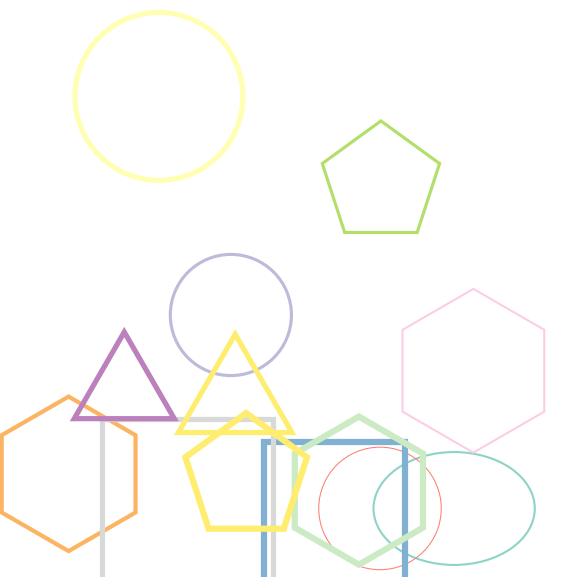[{"shape": "oval", "thickness": 1, "radius": 0.7, "center": [0.786, 0.119]}, {"shape": "circle", "thickness": 2.5, "radius": 0.73, "center": [0.275, 0.832]}, {"shape": "circle", "thickness": 1.5, "radius": 0.52, "center": [0.4, 0.454]}, {"shape": "circle", "thickness": 0.5, "radius": 0.53, "center": [0.658, 0.119]}, {"shape": "square", "thickness": 3, "radius": 0.61, "center": [0.58, 0.111]}, {"shape": "hexagon", "thickness": 2, "radius": 0.67, "center": [0.119, 0.179]}, {"shape": "pentagon", "thickness": 1.5, "radius": 0.53, "center": [0.66, 0.683]}, {"shape": "hexagon", "thickness": 1, "radius": 0.71, "center": [0.82, 0.357]}, {"shape": "square", "thickness": 2.5, "radius": 0.74, "center": [0.325, 0.125]}, {"shape": "triangle", "thickness": 2.5, "radius": 0.5, "center": [0.215, 0.324]}, {"shape": "hexagon", "thickness": 3, "radius": 0.64, "center": [0.621, 0.15]}, {"shape": "triangle", "thickness": 2.5, "radius": 0.57, "center": [0.407, 0.307]}, {"shape": "pentagon", "thickness": 3, "radius": 0.55, "center": [0.426, 0.173]}]